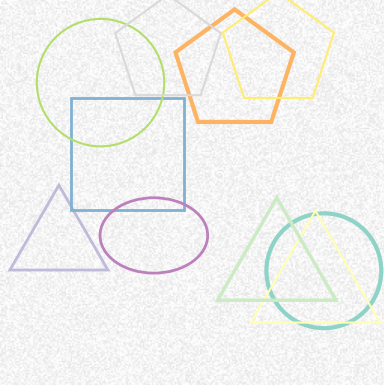[{"shape": "circle", "thickness": 3, "radius": 0.75, "center": [0.841, 0.297]}, {"shape": "triangle", "thickness": 1.5, "radius": 0.97, "center": [0.819, 0.259]}, {"shape": "triangle", "thickness": 2, "radius": 0.73, "center": [0.153, 0.372]}, {"shape": "square", "thickness": 2, "radius": 0.73, "center": [0.331, 0.601]}, {"shape": "pentagon", "thickness": 3, "radius": 0.81, "center": [0.609, 0.814]}, {"shape": "circle", "thickness": 1.5, "radius": 0.83, "center": [0.261, 0.785]}, {"shape": "pentagon", "thickness": 1.5, "radius": 0.72, "center": [0.436, 0.869]}, {"shape": "oval", "thickness": 2, "radius": 0.7, "center": [0.4, 0.388]}, {"shape": "triangle", "thickness": 2.5, "radius": 0.89, "center": [0.719, 0.309]}, {"shape": "pentagon", "thickness": 1.5, "radius": 0.76, "center": [0.723, 0.868]}]